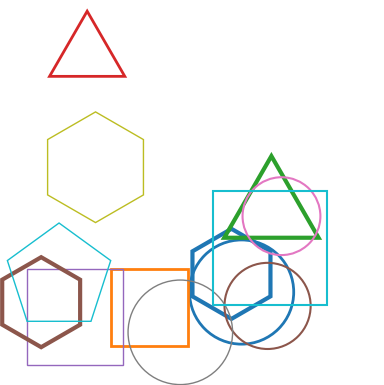[{"shape": "circle", "thickness": 2, "radius": 0.68, "center": [0.628, 0.241]}, {"shape": "hexagon", "thickness": 3, "radius": 0.58, "center": [0.601, 0.289]}, {"shape": "square", "thickness": 2, "radius": 0.5, "center": [0.388, 0.2]}, {"shape": "triangle", "thickness": 3, "radius": 0.71, "center": [0.705, 0.453]}, {"shape": "triangle", "thickness": 2, "radius": 0.56, "center": [0.226, 0.858]}, {"shape": "square", "thickness": 1, "radius": 0.63, "center": [0.194, 0.176]}, {"shape": "hexagon", "thickness": 3, "radius": 0.58, "center": [0.107, 0.215]}, {"shape": "circle", "thickness": 1.5, "radius": 0.56, "center": [0.695, 0.205]}, {"shape": "circle", "thickness": 1.5, "radius": 0.51, "center": [0.731, 0.439]}, {"shape": "circle", "thickness": 1, "radius": 0.68, "center": [0.468, 0.137]}, {"shape": "hexagon", "thickness": 1, "radius": 0.72, "center": [0.248, 0.566]}, {"shape": "pentagon", "thickness": 1, "radius": 0.71, "center": [0.153, 0.28]}, {"shape": "square", "thickness": 1.5, "radius": 0.74, "center": [0.701, 0.356]}]